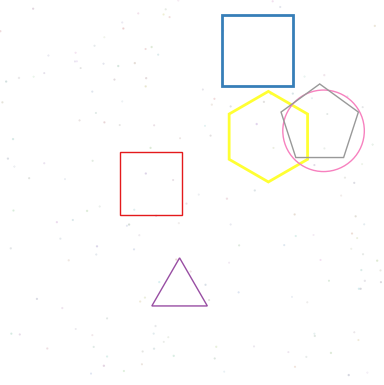[{"shape": "square", "thickness": 1, "radius": 0.41, "center": [0.392, 0.523]}, {"shape": "square", "thickness": 2, "radius": 0.46, "center": [0.668, 0.869]}, {"shape": "triangle", "thickness": 1, "radius": 0.42, "center": [0.466, 0.247]}, {"shape": "hexagon", "thickness": 2, "radius": 0.59, "center": [0.697, 0.645]}, {"shape": "circle", "thickness": 1, "radius": 0.53, "center": [0.84, 0.66]}, {"shape": "pentagon", "thickness": 1, "radius": 0.53, "center": [0.83, 0.676]}]